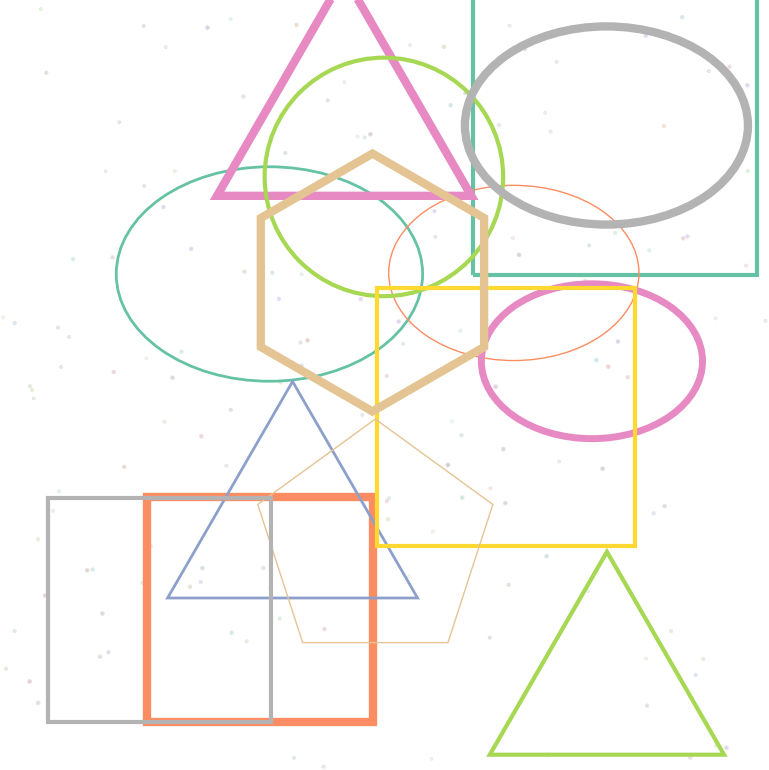[{"shape": "square", "thickness": 1.5, "radius": 0.92, "center": [0.799, 0.827]}, {"shape": "oval", "thickness": 1, "radius": 0.99, "center": [0.35, 0.644]}, {"shape": "oval", "thickness": 0.5, "radius": 0.81, "center": [0.667, 0.646]}, {"shape": "square", "thickness": 3, "radius": 0.73, "center": [0.338, 0.208]}, {"shape": "triangle", "thickness": 1, "radius": 0.94, "center": [0.38, 0.317]}, {"shape": "triangle", "thickness": 3, "radius": 0.95, "center": [0.447, 0.841]}, {"shape": "oval", "thickness": 2.5, "radius": 0.72, "center": [0.769, 0.531]}, {"shape": "circle", "thickness": 1.5, "radius": 0.77, "center": [0.499, 0.77]}, {"shape": "triangle", "thickness": 1.5, "radius": 0.88, "center": [0.788, 0.108]}, {"shape": "square", "thickness": 1.5, "radius": 0.84, "center": [0.658, 0.459]}, {"shape": "hexagon", "thickness": 3, "radius": 0.84, "center": [0.484, 0.633]}, {"shape": "pentagon", "thickness": 0.5, "radius": 0.8, "center": [0.487, 0.295]}, {"shape": "oval", "thickness": 3, "radius": 0.92, "center": [0.788, 0.837]}, {"shape": "square", "thickness": 1.5, "radius": 0.73, "center": [0.207, 0.208]}]